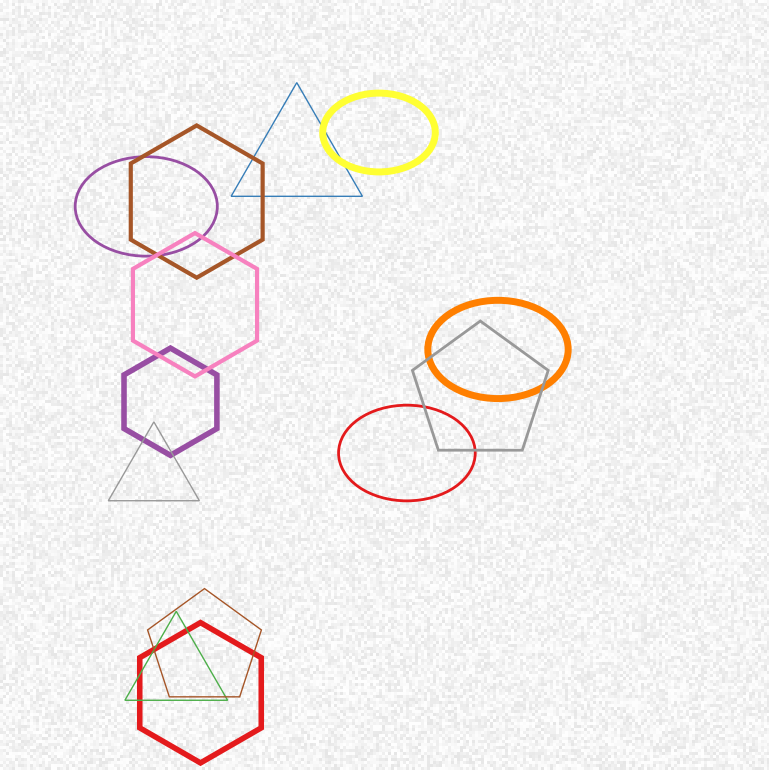[{"shape": "oval", "thickness": 1, "radius": 0.44, "center": [0.528, 0.412]}, {"shape": "hexagon", "thickness": 2, "radius": 0.46, "center": [0.26, 0.1]}, {"shape": "triangle", "thickness": 0.5, "radius": 0.49, "center": [0.385, 0.794]}, {"shape": "triangle", "thickness": 0.5, "radius": 0.39, "center": [0.229, 0.129]}, {"shape": "oval", "thickness": 1, "radius": 0.46, "center": [0.19, 0.732]}, {"shape": "hexagon", "thickness": 2, "radius": 0.35, "center": [0.221, 0.478]}, {"shape": "oval", "thickness": 2.5, "radius": 0.46, "center": [0.647, 0.546]}, {"shape": "oval", "thickness": 2.5, "radius": 0.37, "center": [0.492, 0.828]}, {"shape": "hexagon", "thickness": 1.5, "radius": 0.49, "center": [0.255, 0.738]}, {"shape": "pentagon", "thickness": 0.5, "radius": 0.39, "center": [0.266, 0.158]}, {"shape": "hexagon", "thickness": 1.5, "radius": 0.47, "center": [0.253, 0.604]}, {"shape": "pentagon", "thickness": 1, "radius": 0.46, "center": [0.624, 0.49]}, {"shape": "triangle", "thickness": 0.5, "radius": 0.34, "center": [0.2, 0.384]}]